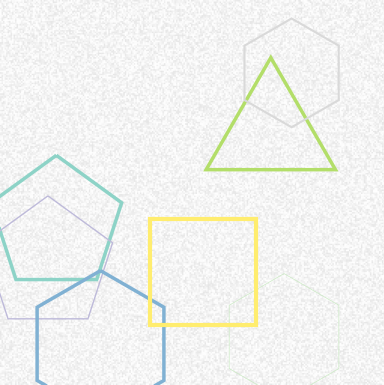[{"shape": "pentagon", "thickness": 2.5, "radius": 0.89, "center": [0.146, 0.418]}, {"shape": "pentagon", "thickness": 1, "radius": 0.88, "center": [0.125, 0.315]}, {"shape": "hexagon", "thickness": 2.5, "radius": 0.95, "center": [0.261, 0.107]}, {"shape": "triangle", "thickness": 2.5, "radius": 0.97, "center": [0.703, 0.656]}, {"shape": "hexagon", "thickness": 1.5, "radius": 0.71, "center": [0.757, 0.811]}, {"shape": "hexagon", "thickness": 0.5, "radius": 0.82, "center": [0.738, 0.125]}, {"shape": "square", "thickness": 3, "radius": 0.69, "center": [0.528, 0.293]}]